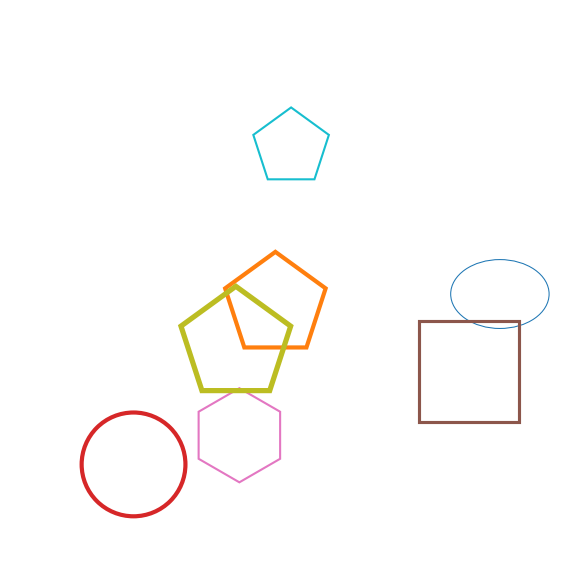[{"shape": "oval", "thickness": 0.5, "radius": 0.43, "center": [0.866, 0.49]}, {"shape": "pentagon", "thickness": 2, "radius": 0.46, "center": [0.477, 0.472]}, {"shape": "circle", "thickness": 2, "radius": 0.45, "center": [0.231, 0.195]}, {"shape": "square", "thickness": 1.5, "radius": 0.44, "center": [0.812, 0.356]}, {"shape": "hexagon", "thickness": 1, "radius": 0.41, "center": [0.414, 0.245]}, {"shape": "pentagon", "thickness": 2.5, "radius": 0.5, "center": [0.408, 0.404]}, {"shape": "pentagon", "thickness": 1, "radius": 0.34, "center": [0.504, 0.744]}]